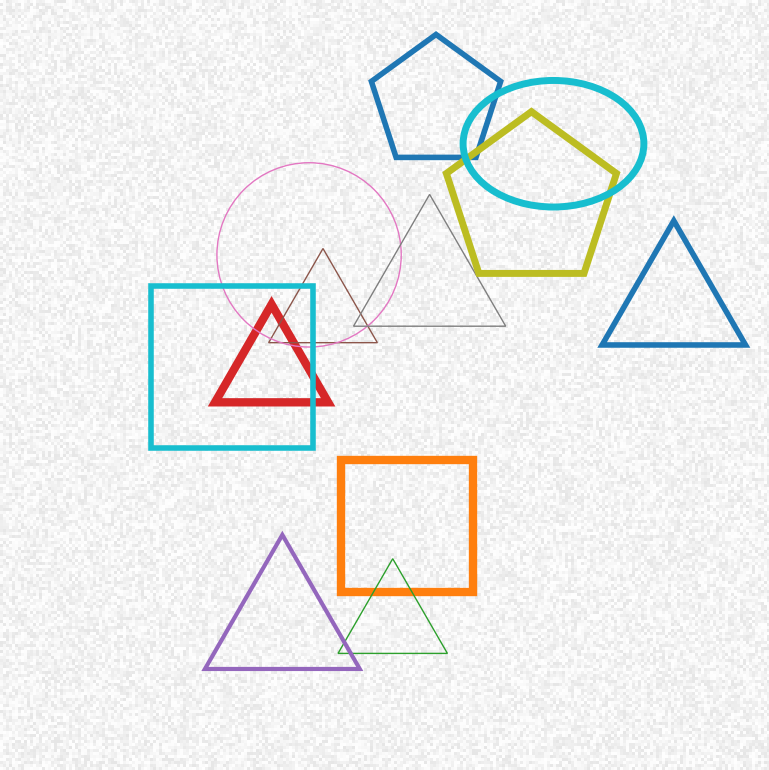[{"shape": "triangle", "thickness": 2, "radius": 0.54, "center": [0.875, 0.606]}, {"shape": "pentagon", "thickness": 2, "radius": 0.44, "center": [0.566, 0.867]}, {"shape": "square", "thickness": 3, "radius": 0.43, "center": [0.528, 0.317]}, {"shape": "triangle", "thickness": 0.5, "radius": 0.41, "center": [0.51, 0.192]}, {"shape": "triangle", "thickness": 3, "radius": 0.42, "center": [0.353, 0.52]}, {"shape": "triangle", "thickness": 1.5, "radius": 0.58, "center": [0.367, 0.189]}, {"shape": "triangle", "thickness": 0.5, "radius": 0.41, "center": [0.419, 0.596]}, {"shape": "circle", "thickness": 0.5, "radius": 0.6, "center": [0.401, 0.669]}, {"shape": "triangle", "thickness": 0.5, "radius": 0.57, "center": [0.558, 0.633]}, {"shape": "pentagon", "thickness": 2.5, "radius": 0.58, "center": [0.69, 0.739]}, {"shape": "square", "thickness": 2, "radius": 0.53, "center": [0.302, 0.523]}, {"shape": "oval", "thickness": 2.5, "radius": 0.59, "center": [0.719, 0.813]}]